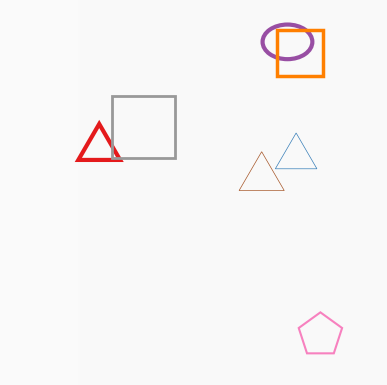[{"shape": "triangle", "thickness": 3, "radius": 0.31, "center": [0.256, 0.616]}, {"shape": "triangle", "thickness": 0.5, "radius": 0.31, "center": [0.764, 0.593]}, {"shape": "oval", "thickness": 3, "radius": 0.32, "center": [0.742, 0.891]}, {"shape": "square", "thickness": 2.5, "radius": 0.3, "center": [0.773, 0.863]}, {"shape": "triangle", "thickness": 0.5, "radius": 0.34, "center": [0.675, 0.539]}, {"shape": "pentagon", "thickness": 1.5, "radius": 0.29, "center": [0.827, 0.13]}, {"shape": "square", "thickness": 2, "radius": 0.4, "center": [0.37, 0.67]}]